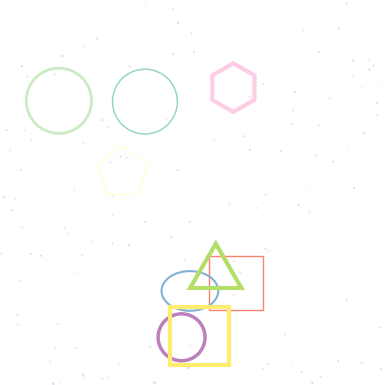[{"shape": "circle", "thickness": 1, "radius": 0.42, "center": [0.376, 0.736]}, {"shape": "pentagon", "thickness": 0.5, "radius": 0.35, "center": [0.318, 0.551]}, {"shape": "square", "thickness": 1, "radius": 0.35, "center": [0.614, 0.264]}, {"shape": "oval", "thickness": 1.5, "radius": 0.37, "center": [0.493, 0.244]}, {"shape": "triangle", "thickness": 3, "radius": 0.38, "center": [0.56, 0.29]}, {"shape": "hexagon", "thickness": 3, "radius": 0.32, "center": [0.606, 0.772]}, {"shape": "circle", "thickness": 2.5, "radius": 0.3, "center": [0.472, 0.124]}, {"shape": "circle", "thickness": 2, "radius": 0.42, "center": [0.153, 0.738]}, {"shape": "square", "thickness": 3, "radius": 0.38, "center": [0.518, 0.127]}]